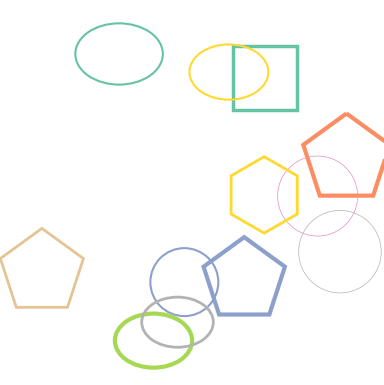[{"shape": "square", "thickness": 2.5, "radius": 0.42, "center": [0.689, 0.797]}, {"shape": "oval", "thickness": 1.5, "radius": 0.57, "center": [0.309, 0.86]}, {"shape": "pentagon", "thickness": 3, "radius": 0.59, "center": [0.9, 0.587]}, {"shape": "pentagon", "thickness": 3, "radius": 0.56, "center": [0.634, 0.273]}, {"shape": "circle", "thickness": 1.5, "radius": 0.44, "center": [0.479, 0.267]}, {"shape": "circle", "thickness": 0.5, "radius": 0.52, "center": [0.825, 0.491]}, {"shape": "oval", "thickness": 3, "radius": 0.5, "center": [0.399, 0.115]}, {"shape": "oval", "thickness": 1.5, "radius": 0.51, "center": [0.595, 0.813]}, {"shape": "hexagon", "thickness": 2, "radius": 0.5, "center": [0.686, 0.494]}, {"shape": "pentagon", "thickness": 2, "radius": 0.57, "center": [0.109, 0.293]}, {"shape": "circle", "thickness": 0.5, "radius": 0.54, "center": [0.883, 0.346]}, {"shape": "oval", "thickness": 2, "radius": 0.46, "center": [0.461, 0.163]}]